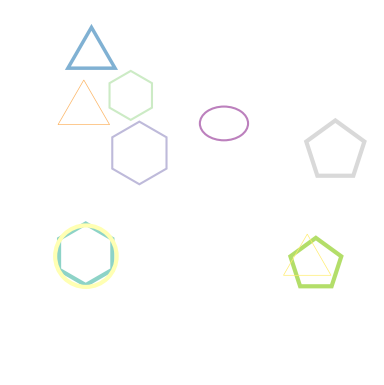[{"shape": "hexagon", "thickness": 3, "radius": 0.4, "center": [0.223, 0.339]}, {"shape": "circle", "thickness": 3, "radius": 0.4, "center": [0.223, 0.335]}, {"shape": "hexagon", "thickness": 1.5, "radius": 0.41, "center": [0.362, 0.603]}, {"shape": "triangle", "thickness": 2.5, "radius": 0.35, "center": [0.238, 0.858]}, {"shape": "triangle", "thickness": 0.5, "radius": 0.39, "center": [0.218, 0.715]}, {"shape": "pentagon", "thickness": 3, "radius": 0.35, "center": [0.82, 0.313]}, {"shape": "pentagon", "thickness": 3, "radius": 0.4, "center": [0.871, 0.608]}, {"shape": "oval", "thickness": 1.5, "radius": 0.31, "center": [0.582, 0.679]}, {"shape": "hexagon", "thickness": 1.5, "radius": 0.32, "center": [0.34, 0.752]}, {"shape": "triangle", "thickness": 0.5, "radius": 0.36, "center": [0.798, 0.321]}]